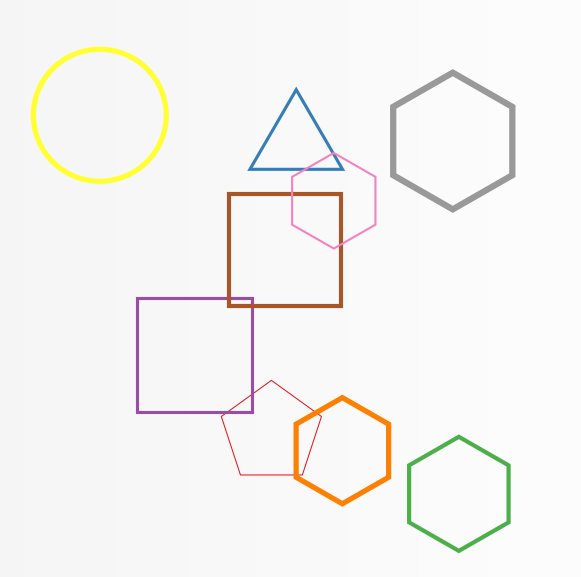[{"shape": "pentagon", "thickness": 0.5, "radius": 0.45, "center": [0.467, 0.25]}, {"shape": "triangle", "thickness": 1.5, "radius": 0.46, "center": [0.51, 0.752]}, {"shape": "hexagon", "thickness": 2, "radius": 0.49, "center": [0.789, 0.144]}, {"shape": "square", "thickness": 1.5, "radius": 0.49, "center": [0.335, 0.384]}, {"shape": "hexagon", "thickness": 2.5, "radius": 0.46, "center": [0.589, 0.219]}, {"shape": "circle", "thickness": 2.5, "radius": 0.57, "center": [0.172, 0.8]}, {"shape": "square", "thickness": 2, "radius": 0.48, "center": [0.49, 0.566]}, {"shape": "hexagon", "thickness": 1, "radius": 0.41, "center": [0.574, 0.651]}, {"shape": "hexagon", "thickness": 3, "radius": 0.59, "center": [0.779, 0.755]}]